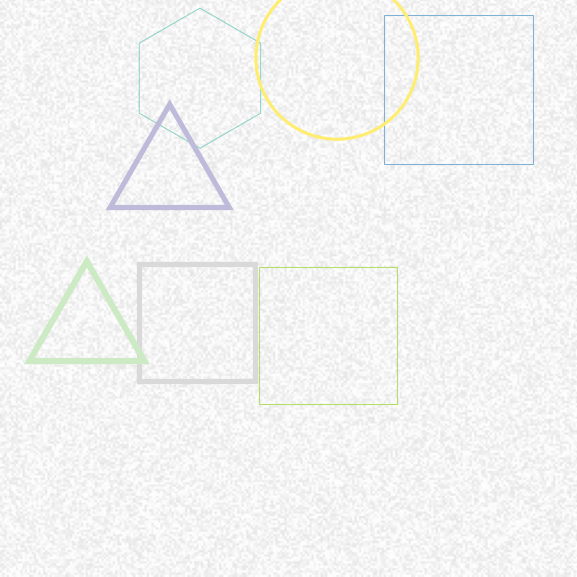[{"shape": "hexagon", "thickness": 0.5, "radius": 0.61, "center": [0.346, 0.864]}, {"shape": "triangle", "thickness": 2.5, "radius": 0.6, "center": [0.294, 0.699]}, {"shape": "square", "thickness": 0.5, "radius": 0.65, "center": [0.794, 0.845]}, {"shape": "square", "thickness": 0.5, "radius": 0.6, "center": [0.568, 0.418]}, {"shape": "square", "thickness": 2.5, "radius": 0.5, "center": [0.341, 0.441]}, {"shape": "triangle", "thickness": 3, "radius": 0.58, "center": [0.15, 0.431]}, {"shape": "circle", "thickness": 1.5, "radius": 0.7, "center": [0.584, 0.899]}]